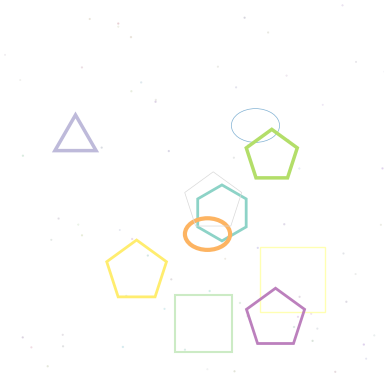[{"shape": "hexagon", "thickness": 2, "radius": 0.36, "center": [0.576, 0.447]}, {"shape": "square", "thickness": 1, "radius": 0.42, "center": [0.76, 0.274]}, {"shape": "triangle", "thickness": 2.5, "radius": 0.31, "center": [0.196, 0.64]}, {"shape": "oval", "thickness": 0.5, "radius": 0.31, "center": [0.664, 0.674]}, {"shape": "oval", "thickness": 3, "radius": 0.29, "center": [0.539, 0.392]}, {"shape": "pentagon", "thickness": 2.5, "radius": 0.35, "center": [0.706, 0.594]}, {"shape": "pentagon", "thickness": 0.5, "radius": 0.39, "center": [0.554, 0.476]}, {"shape": "pentagon", "thickness": 2, "radius": 0.4, "center": [0.716, 0.172]}, {"shape": "square", "thickness": 1.5, "radius": 0.37, "center": [0.528, 0.16]}, {"shape": "pentagon", "thickness": 2, "radius": 0.41, "center": [0.355, 0.295]}]